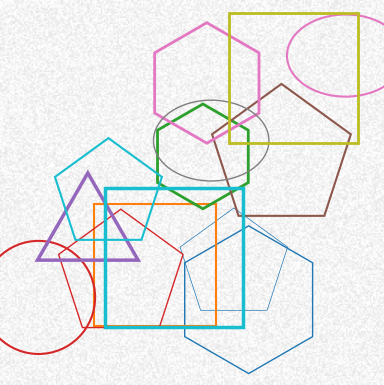[{"shape": "hexagon", "thickness": 1, "radius": 0.96, "center": [0.646, 0.222]}, {"shape": "pentagon", "thickness": 0.5, "radius": 0.73, "center": [0.607, 0.313]}, {"shape": "square", "thickness": 1.5, "radius": 0.79, "center": [0.402, 0.311]}, {"shape": "hexagon", "thickness": 2, "radius": 0.68, "center": [0.527, 0.594]}, {"shape": "pentagon", "thickness": 1, "radius": 0.85, "center": [0.314, 0.287]}, {"shape": "circle", "thickness": 1.5, "radius": 0.73, "center": [0.1, 0.227]}, {"shape": "triangle", "thickness": 2.5, "radius": 0.75, "center": [0.228, 0.4]}, {"shape": "pentagon", "thickness": 1.5, "radius": 0.95, "center": [0.731, 0.593]}, {"shape": "oval", "thickness": 1.5, "radius": 0.76, "center": [0.898, 0.856]}, {"shape": "hexagon", "thickness": 2, "radius": 0.78, "center": [0.537, 0.785]}, {"shape": "oval", "thickness": 1, "radius": 0.75, "center": [0.549, 0.635]}, {"shape": "square", "thickness": 2, "radius": 0.84, "center": [0.762, 0.797]}, {"shape": "square", "thickness": 2.5, "radius": 0.9, "center": [0.452, 0.331]}, {"shape": "pentagon", "thickness": 1.5, "radius": 0.73, "center": [0.282, 0.495]}]